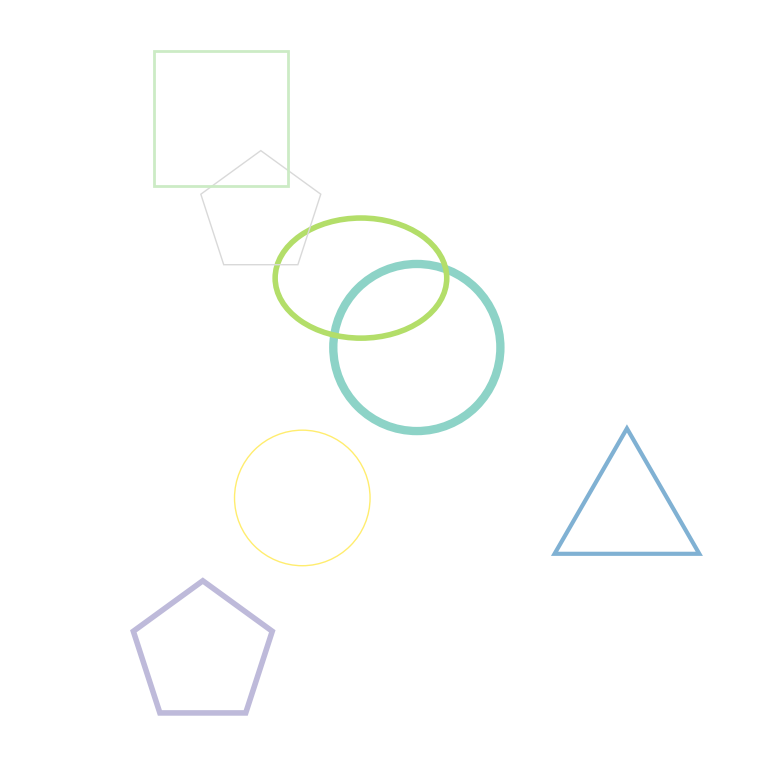[{"shape": "circle", "thickness": 3, "radius": 0.54, "center": [0.541, 0.549]}, {"shape": "pentagon", "thickness": 2, "radius": 0.47, "center": [0.263, 0.151]}, {"shape": "triangle", "thickness": 1.5, "radius": 0.54, "center": [0.814, 0.335]}, {"shape": "oval", "thickness": 2, "radius": 0.56, "center": [0.469, 0.639]}, {"shape": "pentagon", "thickness": 0.5, "radius": 0.41, "center": [0.339, 0.722]}, {"shape": "square", "thickness": 1, "radius": 0.44, "center": [0.287, 0.846]}, {"shape": "circle", "thickness": 0.5, "radius": 0.44, "center": [0.393, 0.353]}]